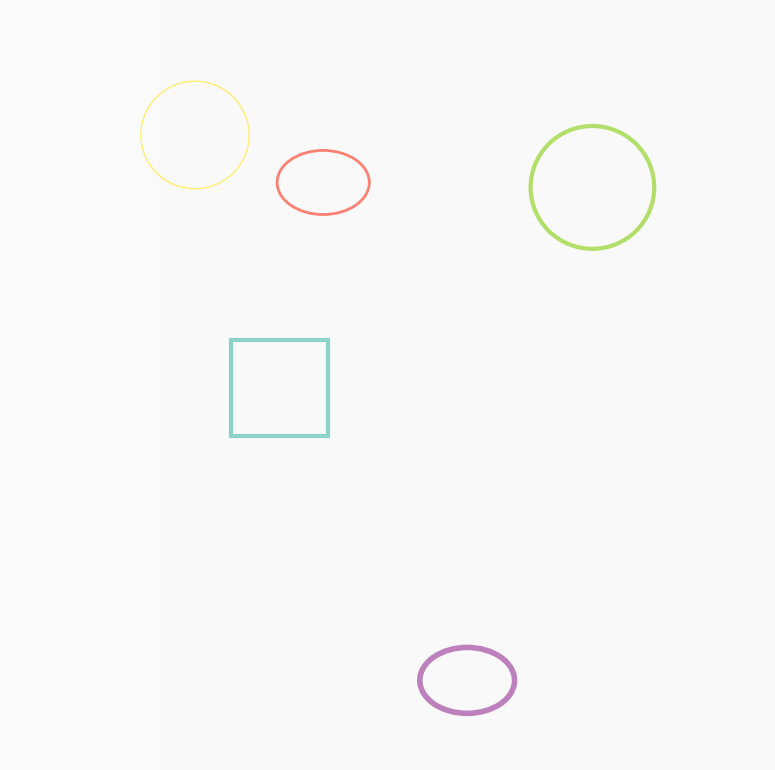[{"shape": "square", "thickness": 1.5, "radius": 0.31, "center": [0.361, 0.496]}, {"shape": "oval", "thickness": 1, "radius": 0.3, "center": [0.417, 0.763]}, {"shape": "circle", "thickness": 1.5, "radius": 0.4, "center": [0.764, 0.757]}, {"shape": "oval", "thickness": 2, "radius": 0.31, "center": [0.603, 0.116]}, {"shape": "circle", "thickness": 0.5, "radius": 0.35, "center": [0.252, 0.825]}]